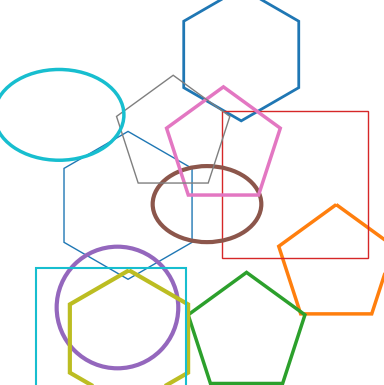[{"shape": "hexagon", "thickness": 2, "radius": 0.86, "center": [0.627, 0.859]}, {"shape": "hexagon", "thickness": 1, "radius": 0.96, "center": [0.333, 0.467]}, {"shape": "pentagon", "thickness": 2.5, "radius": 0.78, "center": [0.873, 0.312]}, {"shape": "pentagon", "thickness": 2.5, "radius": 0.8, "center": [0.64, 0.133]}, {"shape": "square", "thickness": 1, "radius": 0.95, "center": [0.766, 0.521]}, {"shape": "circle", "thickness": 3, "radius": 0.79, "center": [0.305, 0.201]}, {"shape": "oval", "thickness": 3, "radius": 0.71, "center": [0.538, 0.47]}, {"shape": "pentagon", "thickness": 2.5, "radius": 0.78, "center": [0.58, 0.619]}, {"shape": "pentagon", "thickness": 1, "radius": 0.77, "center": [0.45, 0.65]}, {"shape": "hexagon", "thickness": 3, "radius": 0.89, "center": [0.335, 0.121]}, {"shape": "square", "thickness": 1.5, "radius": 0.97, "center": [0.288, 0.109]}, {"shape": "oval", "thickness": 2.5, "radius": 0.84, "center": [0.153, 0.702]}]